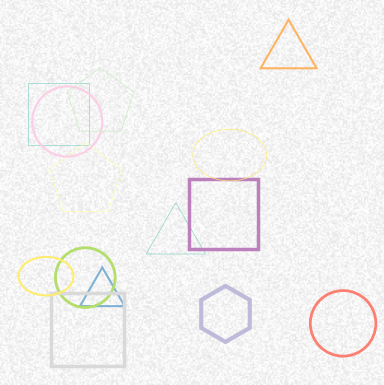[{"shape": "square", "thickness": 0.5, "radius": 0.4, "center": [0.152, 0.704]}, {"shape": "triangle", "thickness": 0.5, "radius": 0.44, "center": [0.457, 0.385]}, {"shape": "pentagon", "thickness": 0.5, "radius": 0.49, "center": [0.223, 0.53]}, {"shape": "hexagon", "thickness": 3, "radius": 0.36, "center": [0.586, 0.185]}, {"shape": "circle", "thickness": 2, "radius": 0.43, "center": [0.891, 0.16]}, {"shape": "triangle", "thickness": 1.5, "radius": 0.34, "center": [0.266, 0.238]}, {"shape": "triangle", "thickness": 1.5, "radius": 0.42, "center": [0.75, 0.865]}, {"shape": "circle", "thickness": 2, "radius": 0.39, "center": [0.222, 0.279]}, {"shape": "circle", "thickness": 1.5, "radius": 0.46, "center": [0.175, 0.684]}, {"shape": "square", "thickness": 2.5, "radius": 0.47, "center": [0.227, 0.144]}, {"shape": "square", "thickness": 2.5, "radius": 0.45, "center": [0.581, 0.445]}, {"shape": "pentagon", "thickness": 0.5, "radius": 0.46, "center": [0.261, 0.733]}, {"shape": "oval", "thickness": 0.5, "radius": 0.48, "center": [0.597, 0.597]}, {"shape": "oval", "thickness": 1.5, "radius": 0.36, "center": [0.12, 0.283]}]